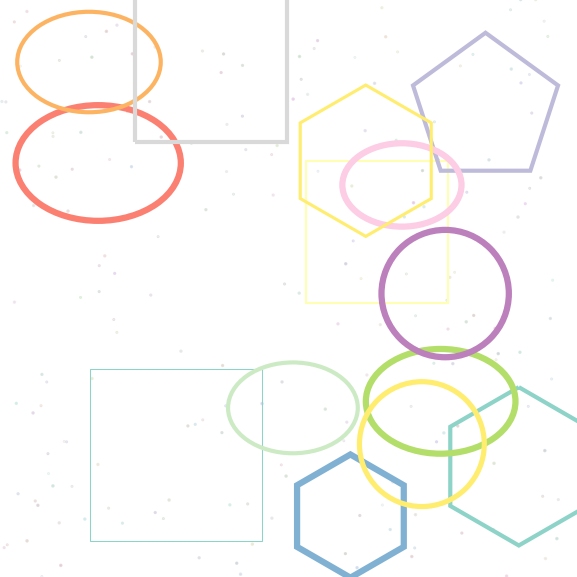[{"shape": "hexagon", "thickness": 2, "radius": 0.69, "center": [0.898, 0.192]}, {"shape": "square", "thickness": 0.5, "radius": 0.74, "center": [0.305, 0.211]}, {"shape": "square", "thickness": 1, "radius": 0.61, "center": [0.653, 0.597]}, {"shape": "pentagon", "thickness": 2, "radius": 0.66, "center": [0.841, 0.81]}, {"shape": "oval", "thickness": 3, "radius": 0.72, "center": [0.17, 0.717]}, {"shape": "hexagon", "thickness": 3, "radius": 0.53, "center": [0.607, 0.106]}, {"shape": "oval", "thickness": 2, "radius": 0.62, "center": [0.154, 0.892]}, {"shape": "oval", "thickness": 3, "radius": 0.65, "center": [0.763, 0.304]}, {"shape": "oval", "thickness": 3, "radius": 0.52, "center": [0.696, 0.679]}, {"shape": "square", "thickness": 2, "radius": 0.66, "center": [0.365, 0.885]}, {"shape": "circle", "thickness": 3, "radius": 0.55, "center": [0.771, 0.491]}, {"shape": "oval", "thickness": 2, "radius": 0.56, "center": [0.507, 0.293]}, {"shape": "circle", "thickness": 2.5, "radius": 0.54, "center": [0.731, 0.23]}, {"shape": "hexagon", "thickness": 1.5, "radius": 0.66, "center": [0.633, 0.721]}]